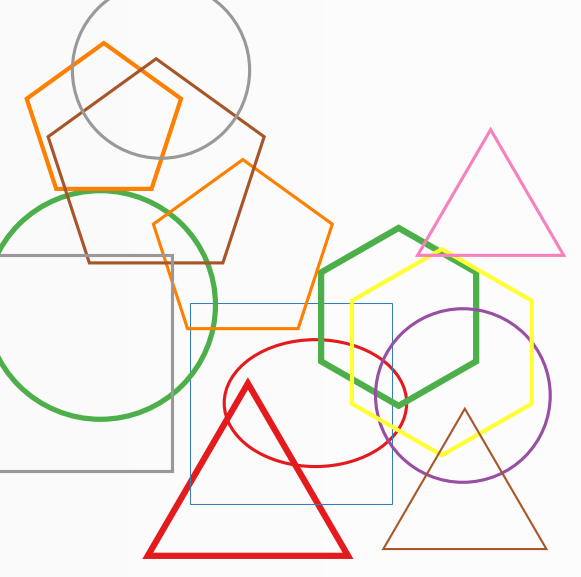[{"shape": "triangle", "thickness": 3, "radius": 0.99, "center": [0.427, 0.136]}, {"shape": "oval", "thickness": 1.5, "radius": 0.78, "center": [0.543, 0.301]}, {"shape": "square", "thickness": 0.5, "radius": 0.87, "center": [0.501, 0.301]}, {"shape": "circle", "thickness": 2.5, "radius": 0.99, "center": [0.173, 0.471]}, {"shape": "hexagon", "thickness": 3, "radius": 0.77, "center": [0.686, 0.45]}, {"shape": "circle", "thickness": 1.5, "radius": 0.75, "center": [0.796, 0.314]}, {"shape": "pentagon", "thickness": 2, "radius": 0.7, "center": [0.179, 0.785]}, {"shape": "pentagon", "thickness": 1.5, "radius": 0.81, "center": [0.418, 0.561]}, {"shape": "hexagon", "thickness": 2, "radius": 0.89, "center": [0.76, 0.389]}, {"shape": "pentagon", "thickness": 1.5, "radius": 0.98, "center": [0.269, 0.702]}, {"shape": "triangle", "thickness": 1, "radius": 0.81, "center": [0.8, 0.129]}, {"shape": "triangle", "thickness": 1.5, "radius": 0.73, "center": [0.844, 0.63]}, {"shape": "square", "thickness": 1.5, "radius": 0.93, "center": [0.109, 0.371]}, {"shape": "circle", "thickness": 1.5, "radius": 0.76, "center": [0.277, 0.878]}]